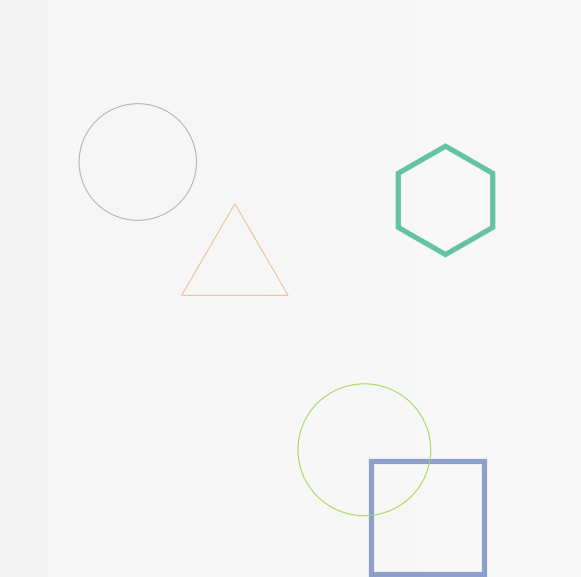[{"shape": "hexagon", "thickness": 2.5, "radius": 0.47, "center": [0.766, 0.652]}, {"shape": "square", "thickness": 2.5, "radius": 0.49, "center": [0.735, 0.103]}, {"shape": "circle", "thickness": 0.5, "radius": 0.57, "center": [0.627, 0.22]}, {"shape": "triangle", "thickness": 0.5, "radius": 0.53, "center": [0.404, 0.541]}, {"shape": "circle", "thickness": 0.5, "radius": 0.5, "center": [0.237, 0.719]}]